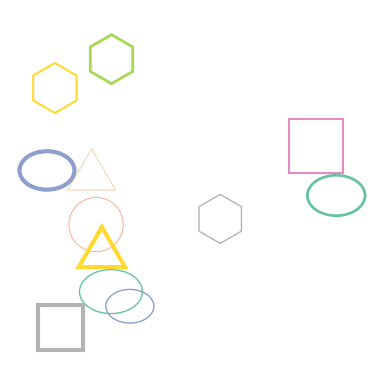[{"shape": "oval", "thickness": 2, "radius": 0.37, "center": [0.873, 0.492]}, {"shape": "oval", "thickness": 1, "radius": 0.41, "center": [0.288, 0.243]}, {"shape": "circle", "thickness": 0.5, "radius": 0.35, "center": [0.249, 0.417]}, {"shape": "oval", "thickness": 3, "radius": 0.36, "center": [0.122, 0.557]}, {"shape": "oval", "thickness": 1, "radius": 0.31, "center": [0.337, 0.205]}, {"shape": "square", "thickness": 1.5, "radius": 0.35, "center": [0.821, 0.621]}, {"shape": "hexagon", "thickness": 2, "radius": 0.32, "center": [0.29, 0.846]}, {"shape": "triangle", "thickness": 3, "radius": 0.35, "center": [0.265, 0.341]}, {"shape": "hexagon", "thickness": 1.5, "radius": 0.32, "center": [0.142, 0.771]}, {"shape": "triangle", "thickness": 0.5, "radius": 0.36, "center": [0.238, 0.542]}, {"shape": "hexagon", "thickness": 1, "radius": 0.32, "center": [0.572, 0.431]}, {"shape": "square", "thickness": 3, "radius": 0.29, "center": [0.158, 0.148]}]